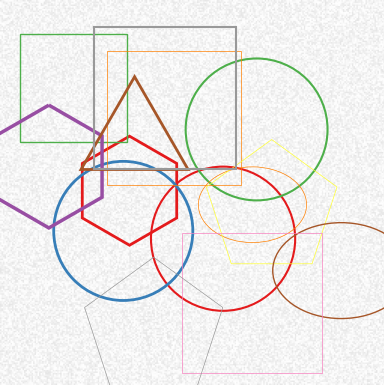[{"shape": "circle", "thickness": 1.5, "radius": 0.94, "center": [0.579, 0.38]}, {"shape": "hexagon", "thickness": 2, "radius": 0.71, "center": [0.336, 0.505]}, {"shape": "circle", "thickness": 2, "radius": 0.9, "center": [0.32, 0.4]}, {"shape": "circle", "thickness": 1.5, "radius": 0.92, "center": [0.666, 0.664]}, {"shape": "square", "thickness": 1, "radius": 0.7, "center": [0.191, 0.771]}, {"shape": "hexagon", "thickness": 2.5, "radius": 0.8, "center": [0.127, 0.567]}, {"shape": "square", "thickness": 0.5, "radius": 0.87, "center": [0.452, 0.693]}, {"shape": "oval", "thickness": 0.5, "radius": 0.7, "center": [0.656, 0.468]}, {"shape": "pentagon", "thickness": 0.5, "radius": 0.89, "center": [0.706, 0.459]}, {"shape": "triangle", "thickness": 2, "radius": 0.8, "center": [0.35, 0.64]}, {"shape": "oval", "thickness": 1, "radius": 0.89, "center": [0.886, 0.297]}, {"shape": "square", "thickness": 0.5, "radius": 0.91, "center": [0.655, 0.213]}, {"shape": "pentagon", "thickness": 0.5, "radius": 0.94, "center": [0.399, 0.143]}, {"shape": "square", "thickness": 1.5, "radius": 0.92, "center": [0.429, 0.745]}]